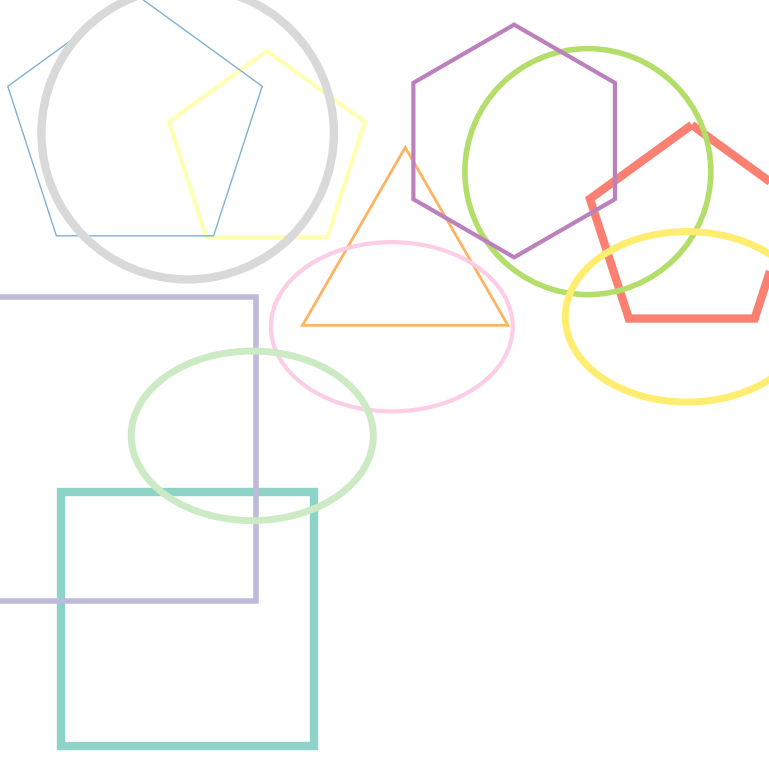[{"shape": "square", "thickness": 3, "radius": 0.82, "center": [0.243, 0.196]}, {"shape": "pentagon", "thickness": 1.5, "radius": 0.67, "center": [0.347, 0.8]}, {"shape": "square", "thickness": 2, "radius": 0.99, "center": [0.135, 0.417]}, {"shape": "pentagon", "thickness": 3, "radius": 0.7, "center": [0.898, 0.699]}, {"shape": "pentagon", "thickness": 0.5, "radius": 0.87, "center": [0.175, 0.834]}, {"shape": "triangle", "thickness": 1, "radius": 0.77, "center": [0.526, 0.655]}, {"shape": "circle", "thickness": 2, "radius": 0.8, "center": [0.763, 0.777]}, {"shape": "oval", "thickness": 1.5, "radius": 0.79, "center": [0.509, 0.576]}, {"shape": "circle", "thickness": 3, "radius": 0.95, "center": [0.244, 0.827]}, {"shape": "hexagon", "thickness": 1.5, "radius": 0.76, "center": [0.668, 0.817]}, {"shape": "oval", "thickness": 2.5, "radius": 0.79, "center": [0.328, 0.434]}, {"shape": "oval", "thickness": 2.5, "radius": 0.79, "center": [0.892, 0.589]}]